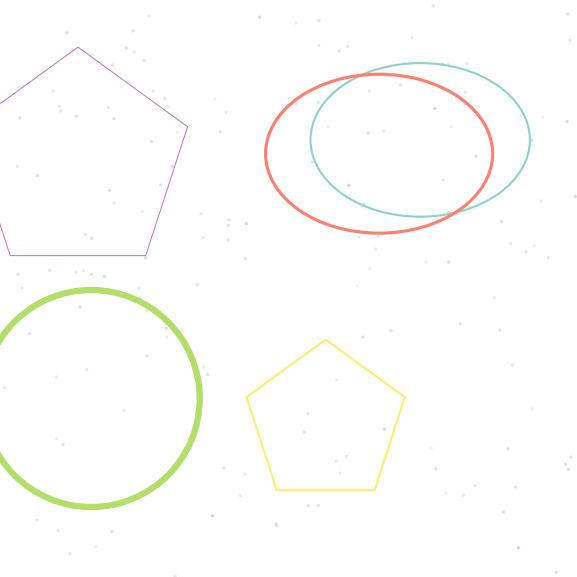[{"shape": "oval", "thickness": 1, "radius": 0.95, "center": [0.728, 0.757]}, {"shape": "oval", "thickness": 1.5, "radius": 0.98, "center": [0.656, 0.733]}, {"shape": "circle", "thickness": 3, "radius": 0.94, "center": [0.158, 0.309]}, {"shape": "pentagon", "thickness": 0.5, "radius": 1.0, "center": [0.135, 0.718]}, {"shape": "pentagon", "thickness": 1, "radius": 0.72, "center": [0.564, 0.267]}]